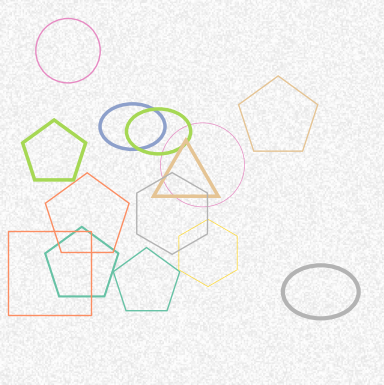[{"shape": "pentagon", "thickness": 1, "radius": 0.45, "center": [0.381, 0.266]}, {"shape": "pentagon", "thickness": 1.5, "radius": 0.5, "center": [0.212, 0.311]}, {"shape": "square", "thickness": 1, "radius": 0.54, "center": [0.129, 0.291]}, {"shape": "pentagon", "thickness": 1, "radius": 0.57, "center": [0.227, 0.437]}, {"shape": "oval", "thickness": 2.5, "radius": 0.42, "center": [0.344, 0.671]}, {"shape": "circle", "thickness": 0.5, "radius": 0.55, "center": [0.526, 0.572]}, {"shape": "circle", "thickness": 1, "radius": 0.42, "center": [0.177, 0.868]}, {"shape": "oval", "thickness": 2.5, "radius": 0.42, "center": [0.412, 0.659]}, {"shape": "pentagon", "thickness": 2.5, "radius": 0.43, "center": [0.141, 0.602]}, {"shape": "hexagon", "thickness": 0.5, "radius": 0.44, "center": [0.54, 0.343]}, {"shape": "pentagon", "thickness": 1, "radius": 0.54, "center": [0.723, 0.695]}, {"shape": "triangle", "thickness": 2.5, "radius": 0.48, "center": [0.483, 0.539]}, {"shape": "hexagon", "thickness": 1, "radius": 0.53, "center": [0.447, 0.446]}, {"shape": "oval", "thickness": 3, "radius": 0.49, "center": [0.833, 0.242]}]